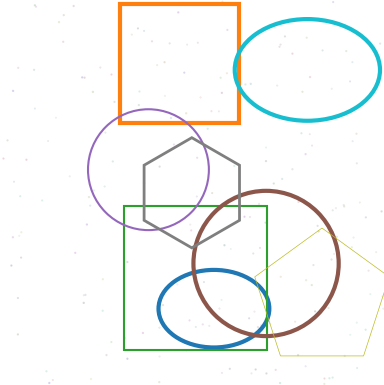[{"shape": "oval", "thickness": 3, "radius": 0.72, "center": [0.556, 0.198]}, {"shape": "square", "thickness": 3, "radius": 0.78, "center": [0.466, 0.836]}, {"shape": "square", "thickness": 1.5, "radius": 0.93, "center": [0.508, 0.278]}, {"shape": "circle", "thickness": 1.5, "radius": 0.78, "center": [0.386, 0.559]}, {"shape": "circle", "thickness": 3, "radius": 0.94, "center": [0.691, 0.316]}, {"shape": "hexagon", "thickness": 2, "radius": 0.72, "center": [0.498, 0.499]}, {"shape": "pentagon", "thickness": 0.5, "radius": 0.92, "center": [0.836, 0.224]}, {"shape": "oval", "thickness": 3, "radius": 0.94, "center": [0.798, 0.818]}]